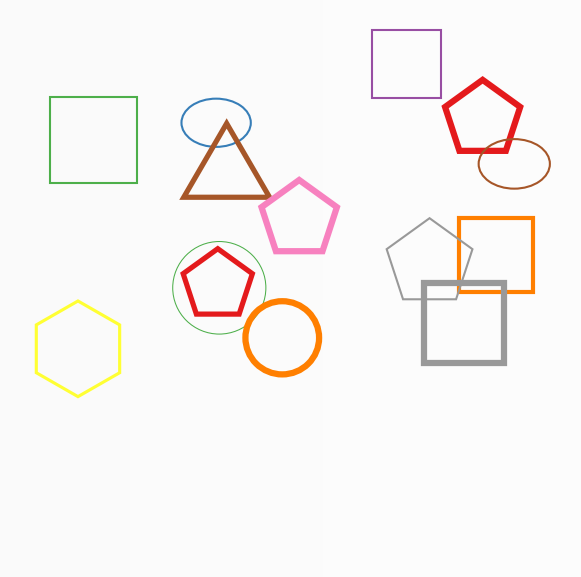[{"shape": "pentagon", "thickness": 2.5, "radius": 0.31, "center": [0.375, 0.506]}, {"shape": "pentagon", "thickness": 3, "radius": 0.34, "center": [0.83, 0.793]}, {"shape": "oval", "thickness": 1, "radius": 0.3, "center": [0.372, 0.787]}, {"shape": "square", "thickness": 1, "radius": 0.37, "center": [0.161, 0.757]}, {"shape": "circle", "thickness": 0.5, "radius": 0.4, "center": [0.377, 0.501]}, {"shape": "square", "thickness": 1, "radius": 0.3, "center": [0.699, 0.888]}, {"shape": "circle", "thickness": 3, "radius": 0.32, "center": [0.486, 0.414]}, {"shape": "square", "thickness": 2, "radius": 0.32, "center": [0.853, 0.558]}, {"shape": "hexagon", "thickness": 1.5, "radius": 0.41, "center": [0.134, 0.395]}, {"shape": "triangle", "thickness": 2.5, "radius": 0.43, "center": [0.39, 0.7]}, {"shape": "oval", "thickness": 1, "radius": 0.31, "center": [0.885, 0.715]}, {"shape": "pentagon", "thickness": 3, "radius": 0.34, "center": [0.515, 0.619]}, {"shape": "square", "thickness": 3, "radius": 0.34, "center": [0.798, 0.44]}, {"shape": "pentagon", "thickness": 1, "radius": 0.39, "center": [0.739, 0.544]}]